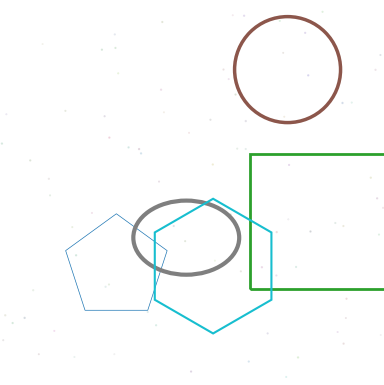[{"shape": "pentagon", "thickness": 0.5, "radius": 0.69, "center": [0.302, 0.306]}, {"shape": "square", "thickness": 2, "radius": 0.88, "center": [0.826, 0.425]}, {"shape": "circle", "thickness": 2.5, "radius": 0.69, "center": [0.747, 0.819]}, {"shape": "oval", "thickness": 3, "radius": 0.69, "center": [0.484, 0.383]}, {"shape": "hexagon", "thickness": 1.5, "radius": 0.87, "center": [0.554, 0.309]}]